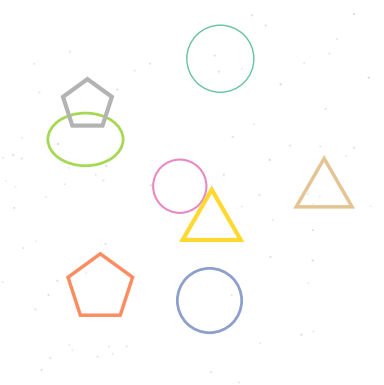[{"shape": "circle", "thickness": 1, "radius": 0.44, "center": [0.572, 0.847]}, {"shape": "pentagon", "thickness": 2.5, "radius": 0.44, "center": [0.261, 0.253]}, {"shape": "circle", "thickness": 2, "radius": 0.42, "center": [0.544, 0.219]}, {"shape": "circle", "thickness": 1.5, "radius": 0.35, "center": [0.467, 0.516]}, {"shape": "oval", "thickness": 2, "radius": 0.49, "center": [0.222, 0.638]}, {"shape": "triangle", "thickness": 3, "radius": 0.44, "center": [0.55, 0.42]}, {"shape": "triangle", "thickness": 2.5, "radius": 0.42, "center": [0.842, 0.505]}, {"shape": "pentagon", "thickness": 3, "radius": 0.33, "center": [0.227, 0.728]}]